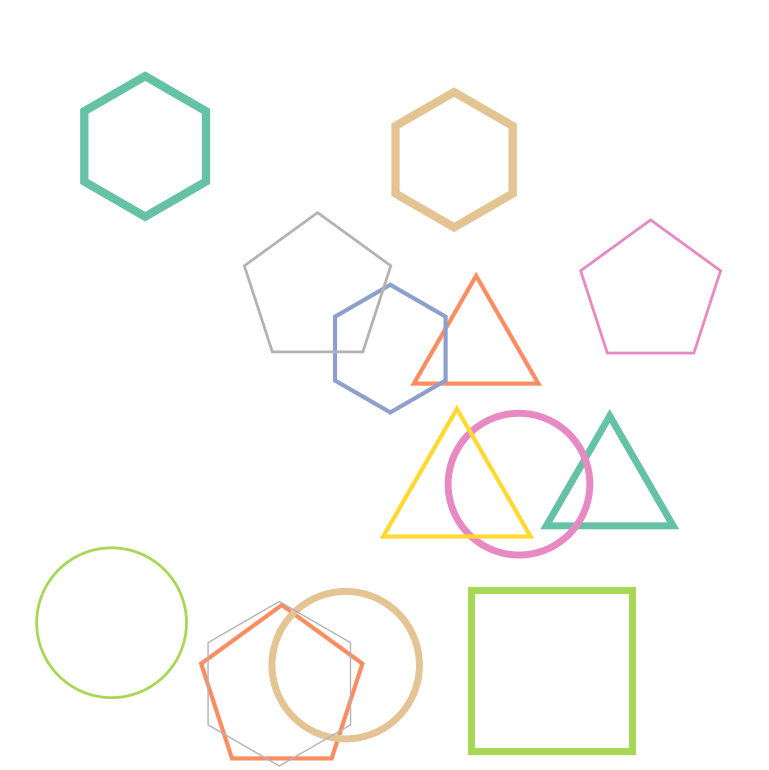[{"shape": "hexagon", "thickness": 3, "radius": 0.46, "center": [0.189, 0.81]}, {"shape": "triangle", "thickness": 2.5, "radius": 0.48, "center": [0.792, 0.365]}, {"shape": "triangle", "thickness": 1.5, "radius": 0.47, "center": [0.618, 0.548]}, {"shape": "pentagon", "thickness": 1.5, "radius": 0.55, "center": [0.366, 0.104]}, {"shape": "hexagon", "thickness": 1.5, "radius": 0.41, "center": [0.507, 0.547]}, {"shape": "circle", "thickness": 2.5, "radius": 0.46, "center": [0.674, 0.371]}, {"shape": "pentagon", "thickness": 1, "radius": 0.48, "center": [0.845, 0.619]}, {"shape": "circle", "thickness": 1, "radius": 0.49, "center": [0.145, 0.191]}, {"shape": "square", "thickness": 2.5, "radius": 0.52, "center": [0.717, 0.129]}, {"shape": "triangle", "thickness": 1.5, "radius": 0.55, "center": [0.593, 0.358]}, {"shape": "circle", "thickness": 2.5, "radius": 0.48, "center": [0.449, 0.136]}, {"shape": "hexagon", "thickness": 3, "radius": 0.44, "center": [0.59, 0.793]}, {"shape": "pentagon", "thickness": 1, "radius": 0.5, "center": [0.412, 0.624]}, {"shape": "hexagon", "thickness": 0.5, "radius": 0.53, "center": [0.363, 0.112]}]